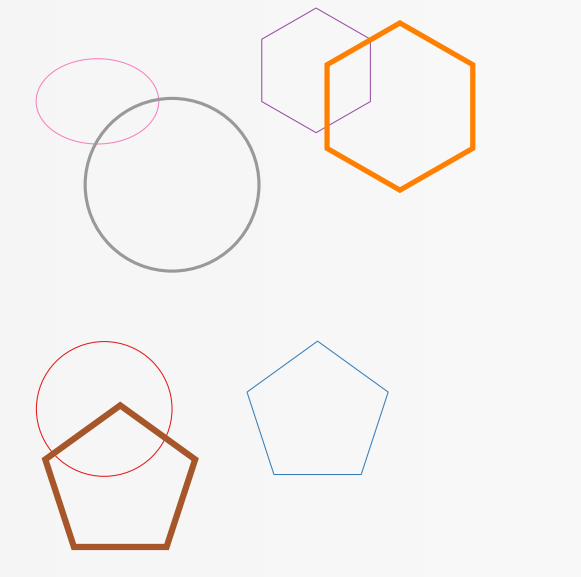[{"shape": "circle", "thickness": 0.5, "radius": 0.58, "center": [0.179, 0.291]}, {"shape": "pentagon", "thickness": 0.5, "radius": 0.64, "center": [0.546, 0.281]}, {"shape": "hexagon", "thickness": 0.5, "radius": 0.54, "center": [0.544, 0.877]}, {"shape": "hexagon", "thickness": 2.5, "radius": 0.72, "center": [0.688, 0.815]}, {"shape": "pentagon", "thickness": 3, "radius": 0.68, "center": [0.207, 0.162]}, {"shape": "oval", "thickness": 0.5, "radius": 0.53, "center": [0.168, 0.824]}, {"shape": "circle", "thickness": 1.5, "radius": 0.75, "center": [0.296, 0.679]}]